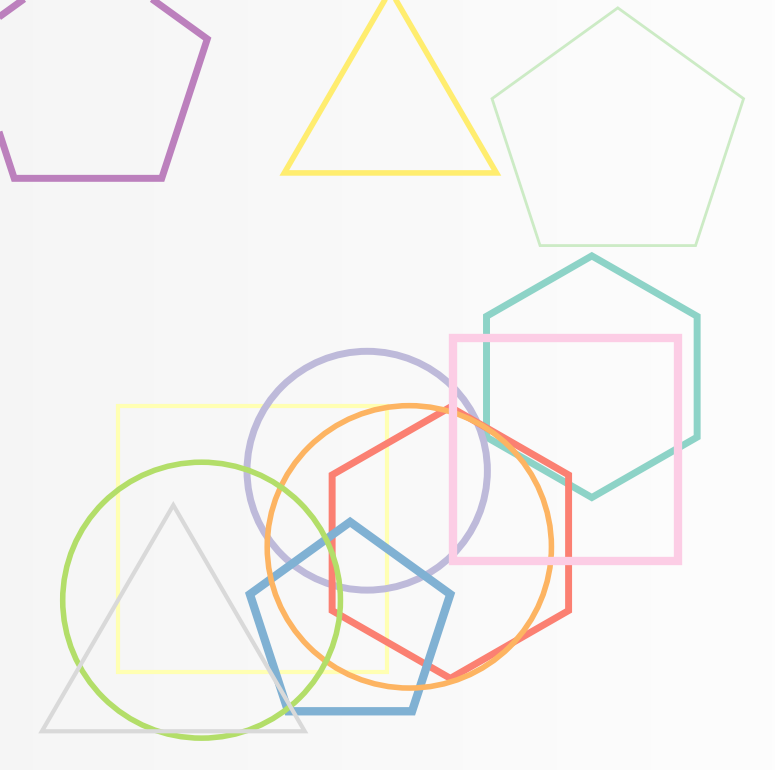[{"shape": "hexagon", "thickness": 2.5, "radius": 0.78, "center": [0.764, 0.511]}, {"shape": "square", "thickness": 1.5, "radius": 0.87, "center": [0.326, 0.3]}, {"shape": "circle", "thickness": 2.5, "radius": 0.78, "center": [0.474, 0.389]}, {"shape": "hexagon", "thickness": 2.5, "radius": 0.88, "center": [0.581, 0.295]}, {"shape": "pentagon", "thickness": 3, "radius": 0.68, "center": [0.452, 0.186]}, {"shape": "circle", "thickness": 2, "radius": 0.92, "center": [0.528, 0.29]}, {"shape": "circle", "thickness": 2, "radius": 0.9, "center": [0.26, 0.221]}, {"shape": "square", "thickness": 3, "radius": 0.72, "center": [0.73, 0.417]}, {"shape": "triangle", "thickness": 1.5, "radius": 0.98, "center": [0.224, 0.148]}, {"shape": "pentagon", "thickness": 2.5, "radius": 0.81, "center": [0.114, 0.899]}, {"shape": "pentagon", "thickness": 1, "radius": 0.85, "center": [0.797, 0.819]}, {"shape": "triangle", "thickness": 2, "radius": 0.79, "center": [0.504, 0.854]}]